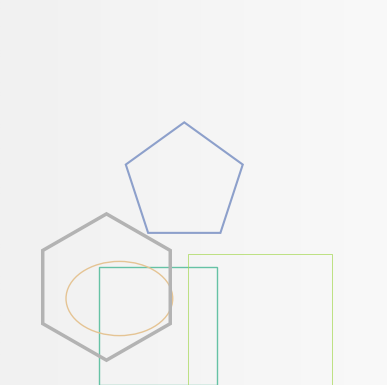[{"shape": "square", "thickness": 1, "radius": 0.76, "center": [0.407, 0.153]}, {"shape": "pentagon", "thickness": 1.5, "radius": 0.79, "center": [0.476, 0.524]}, {"shape": "square", "thickness": 0.5, "radius": 0.93, "center": [0.67, 0.155]}, {"shape": "oval", "thickness": 1, "radius": 0.69, "center": [0.308, 0.225]}, {"shape": "hexagon", "thickness": 2.5, "radius": 0.95, "center": [0.275, 0.254]}]